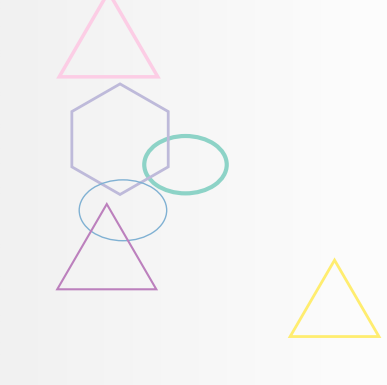[{"shape": "oval", "thickness": 3, "radius": 0.53, "center": [0.479, 0.572]}, {"shape": "hexagon", "thickness": 2, "radius": 0.72, "center": [0.31, 0.638]}, {"shape": "oval", "thickness": 1, "radius": 0.56, "center": [0.317, 0.454]}, {"shape": "triangle", "thickness": 2.5, "radius": 0.73, "center": [0.28, 0.874]}, {"shape": "triangle", "thickness": 1.5, "radius": 0.74, "center": [0.276, 0.322]}, {"shape": "triangle", "thickness": 2, "radius": 0.66, "center": [0.863, 0.192]}]